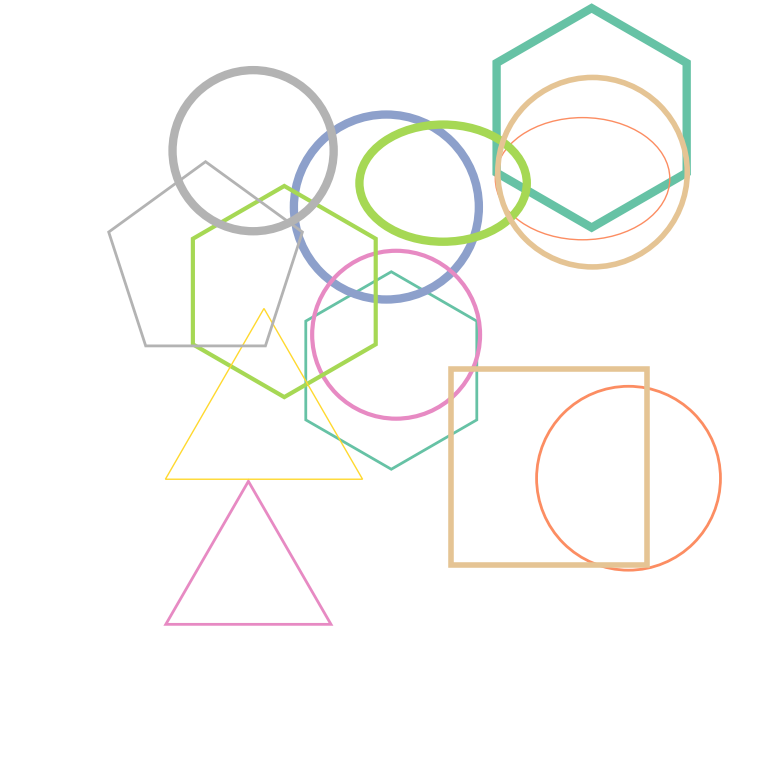[{"shape": "hexagon", "thickness": 1, "radius": 0.64, "center": [0.508, 0.519]}, {"shape": "hexagon", "thickness": 3, "radius": 0.71, "center": [0.768, 0.847]}, {"shape": "oval", "thickness": 0.5, "radius": 0.57, "center": [0.757, 0.768]}, {"shape": "circle", "thickness": 1, "radius": 0.6, "center": [0.816, 0.379]}, {"shape": "circle", "thickness": 3, "radius": 0.6, "center": [0.502, 0.731]}, {"shape": "triangle", "thickness": 1, "radius": 0.62, "center": [0.323, 0.251]}, {"shape": "circle", "thickness": 1.5, "radius": 0.55, "center": [0.514, 0.565]}, {"shape": "hexagon", "thickness": 1.5, "radius": 0.69, "center": [0.369, 0.621]}, {"shape": "oval", "thickness": 3, "radius": 0.54, "center": [0.575, 0.762]}, {"shape": "triangle", "thickness": 0.5, "radius": 0.74, "center": [0.343, 0.452]}, {"shape": "square", "thickness": 2, "radius": 0.64, "center": [0.713, 0.394]}, {"shape": "circle", "thickness": 2, "radius": 0.62, "center": [0.77, 0.776]}, {"shape": "circle", "thickness": 3, "radius": 0.52, "center": [0.329, 0.804]}, {"shape": "pentagon", "thickness": 1, "radius": 0.66, "center": [0.267, 0.658]}]